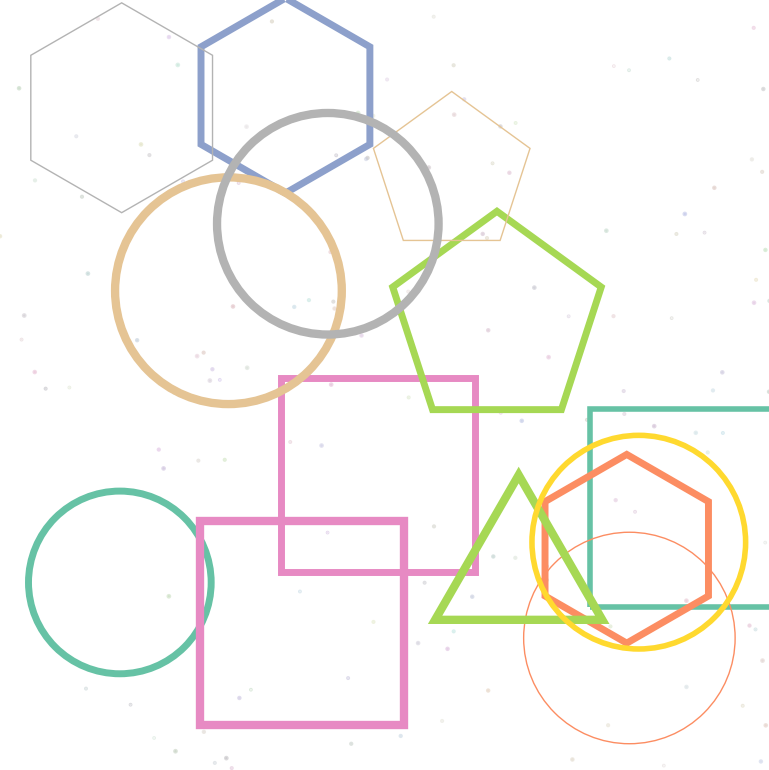[{"shape": "square", "thickness": 2, "radius": 0.64, "center": [0.895, 0.34]}, {"shape": "circle", "thickness": 2.5, "radius": 0.59, "center": [0.156, 0.244]}, {"shape": "hexagon", "thickness": 2.5, "radius": 0.61, "center": [0.814, 0.287]}, {"shape": "circle", "thickness": 0.5, "radius": 0.69, "center": [0.817, 0.171]}, {"shape": "hexagon", "thickness": 2.5, "radius": 0.63, "center": [0.371, 0.876]}, {"shape": "square", "thickness": 3, "radius": 0.66, "center": [0.392, 0.191]}, {"shape": "square", "thickness": 2.5, "radius": 0.63, "center": [0.491, 0.383]}, {"shape": "pentagon", "thickness": 2.5, "radius": 0.71, "center": [0.645, 0.583]}, {"shape": "triangle", "thickness": 3, "radius": 0.63, "center": [0.674, 0.258]}, {"shape": "circle", "thickness": 2, "radius": 0.69, "center": [0.83, 0.296]}, {"shape": "pentagon", "thickness": 0.5, "radius": 0.53, "center": [0.587, 0.774]}, {"shape": "circle", "thickness": 3, "radius": 0.74, "center": [0.297, 0.622]}, {"shape": "hexagon", "thickness": 0.5, "radius": 0.68, "center": [0.158, 0.86]}, {"shape": "circle", "thickness": 3, "radius": 0.72, "center": [0.426, 0.709]}]